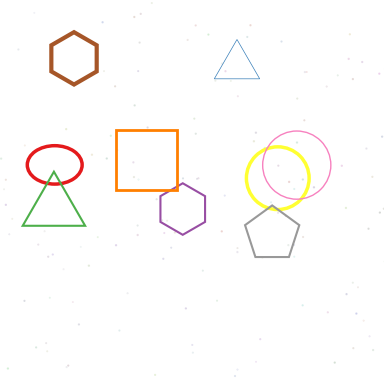[{"shape": "oval", "thickness": 2.5, "radius": 0.36, "center": [0.142, 0.572]}, {"shape": "triangle", "thickness": 0.5, "radius": 0.34, "center": [0.616, 0.829]}, {"shape": "triangle", "thickness": 1.5, "radius": 0.47, "center": [0.14, 0.46]}, {"shape": "hexagon", "thickness": 1.5, "radius": 0.33, "center": [0.475, 0.457]}, {"shape": "square", "thickness": 2, "radius": 0.39, "center": [0.381, 0.584]}, {"shape": "circle", "thickness": 2.5, "radius": 0.41, "center": [0.721, 0.537]}, {"shape": "hexagon", "thickness": 3, "radius": 0.34, "center": [0.192, 0.848]}, {"shape": "circle", "thickness": 1, "radius": 0.44, "center": [0.771, 0.571]}, {"shape": "pentagon", "thickness": 1.5, "radius": 0.37, "center": [0.707, 0.392]}]